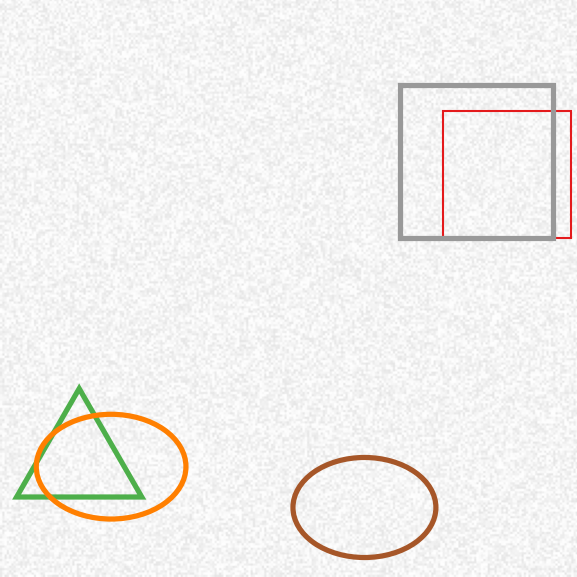[{"shape": "square", "thickness": 1, "radius": 0.55, "center": [0.878, 0.697]}, {"shape": "triangle", "thickness": 2.5, "radius": 0.63, "center": [0.137, 0.201]}, {"shape": "oval", "thickness": 2.5, "radius": 0.65, "center": [0.192, 0.191]}, {"shape": "oval", "thickness": 2.5, "radius": 0.62, "center": [0.631, 0.12]}, {"shape": "square", "thickness": 2.5, "radius": 0.67, "center": [0.825, 0.719]}]